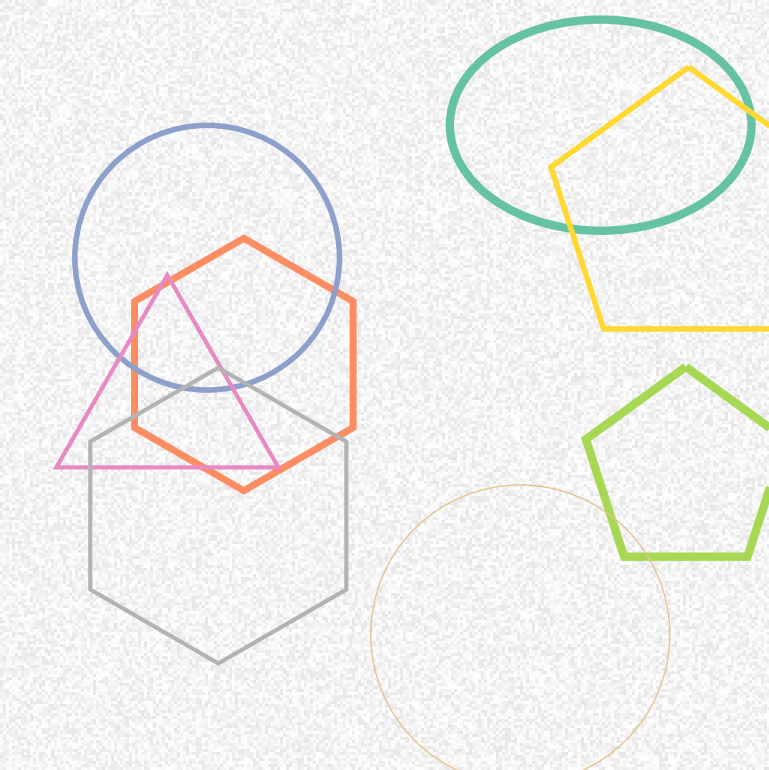[{"shape": "oval", "thickness": 3, "radius": 0.98, "center": [0.78, 0.837]}, {"shape": "hexagon", "thickness": 2.5, "radius": 0.82, "center": [0.317, 0.527]}, {"shape": "circle", "thickness": 2, "radius": 0.86, "center": [0.269, 0.665]}, {"shape": "triangle", "thickness": 1.5, "radius": 0.83, "center": [0.217, 0.476]}, {"shape": "pentagon", "thickness": 3, "radius": 0.68, "center": [0.891, 0.387]}, {"shape": "pentagon", "thickness": 2, "radius": 0.94, "center": [0.894, 0.725]}, {"shape": "circle", "thickness": 0.5, "radius": 0.97, "center": [0.676, 0.176]}, {"shape": "hexagon", "thickness": 1.5, "radius": 0.96, "center": [0.284, 0.33]}]